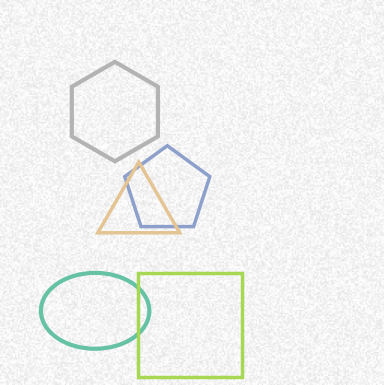[{"shape": "oval", "thickness": 3, "radius": 0.7, "center": [0.247, 0.193]}, {"shape": "pentagon", "thickness": 2.5, "radius": 0.58, "center": [0.434, 0.505]}, {"shape": "square", "thickness": 2.5, "radius": 0.67, "center": [0.494, 0.156]}, {"shape": "triangle", "thickness": 2.5, "radius": 0.61, "center": [0.36, 0.457]}, {"shape": "hexagon", "thickness": 3, "radius": 0.65, "center": [0.298, 0.71]}]